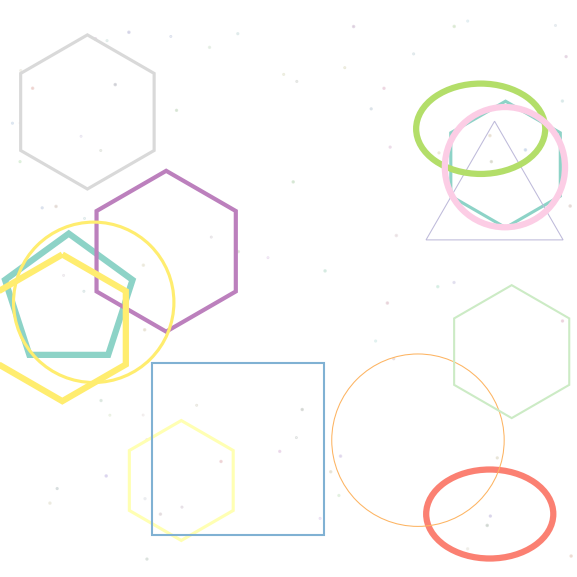[{"shape": "pentagon", "thickness": 3, "radius": 0.58, "center": [0.119, 0.479]}, {"shape": "hexagon", "thickness": 1.5, "radius": 0.55, "center": [0.875, 0.714]}, {"shape": "hexagon", "thickness": 1.5, "radius": 0.52, "center": [0.314, 0.167]}, {"shape": "triangle", "thickness": 0.5, "radius": 0.69, "center": [0.856, 0.652]}, {"shape": "oval", "thickness": 3, "radius": 0.55, "center": [0.848, 0.109]}, {"shape": "square", "thickness": 1, "radius": 0.74, "center": [0.412, 0.221]}, {"shape": "circle", "thickness": 0.5, "radius": 0.75, "center": [0.724, 0.237]}, {"shape": "oval", "thickness": 3, "radius": 0.56, "center": [0.832, 0.776]}, {"shape": "circle", "thickness": 3, "radius": 0.52, "center": [0.874, 0.71]}, {"shape": "hexagon", "thickness": 1.5, "radius": 0.67, "center": [0.151, 0.805]}, {"shape": "hexagon", "thickness": 2, "radius": 0.7, "center": [0.288, 0.564]}, {"shape": "hexagon", "thickness": 1, "radius": 0.58, "center": [0.886, 0.39]}, {"shape": "hexagon", "thickness": 3, "radius": 0.63, "center": [0.108, 0.432]}, {"shape": "circle", "thickness": 1.5, "radius": 0.69, "center": [0.162, 0.476]}]